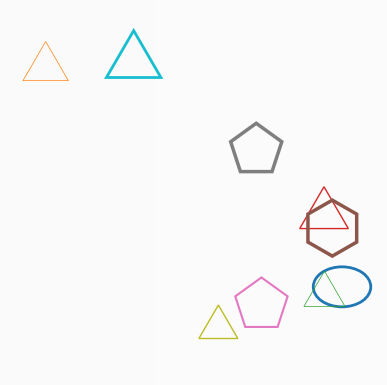[{"shape": "oval", "thickness": 2, "radius": 0.37, "center": [0.883, 0.255]}, {"shape": "triangle", "thickness": 0.5, "radius": 0.34, "center": [0.118, 0.824]}, {"shape": "triangle", "thickness": 0.5, "radius": 0.31, "center": [0.837, 0.235]}, {"shape": "triangle", "thickness": 1, "radius": 0.36, "center": [0.836, 0.443]}, {"shape": "hexagon", "thickness": 2.5, "radius": 0.36, "center": [0.858, 0.408]}, {"shape": "pentagon", "thickness": 1.5, "radius": 0.36, "center": [0.675, 0.208]}, {"shape": "pentagon", "thickness": 2.5, "radius": 0.35, "center": [0.661, 0.61]}, {"shape": "triangle", "thickness": 1, "radius": 0.29, "center": [0.563, 0.15]}, {"shape": "triangle", "thickness": 2, "radius": 0.41, "center": [0.345, 0.839]}]